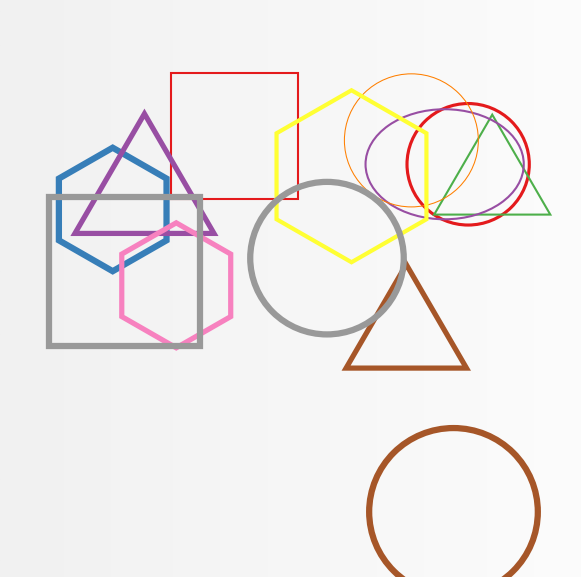[{"shape": "square", "thickness": 1, "radius": 0.55, "center": [0.403, 0.763]}, {"shape": "circle", "thickness": 1.5, "radius": 0.53, "center": [0.805, 0.715]}, {"shape": "hexagon", "thickness": 3, "radius": 0.53, "center": [0.194, 0.636]}, {"shape": "triangle", "thickness": 1, "radius": 0.58, "center": [0.847, 0.685]}, {"shape": "triangle", "thickness": 2.5, "radius": 0.69, "center": [0.249, 0.664]}, {"shape": "oval", "thickness": 1, "radius": 0.68, "center": [0.765, 0.715]}, {"shape": "circle", "thickness": 0.5, "radius": 0.58, "center": [0.708, 0.756]}, {"shape": "hexagon", "thickness": 2, "radius": 0.74, "center": [0.605, 0.694]}, {"shape": "triangle", "thickness": 2.5, "radius": 0.6, "center": [0.699, 0.422]}, {"shape": "circle", "thickness": 3, "radius": 0.73, "center": [0.78, 0.113]}, {"shape": "hexagon", "thickness": 2.5, "radius": 0.54, "center": [0.303, 0.505]}, {"shape": "square", "thickness": 3, "radius": 0.65, "center": [0.214, 0.528]}, {"shape": "circle", "thickness": 3, "radius": 0.66, "center": [0.563, 0.552]}]